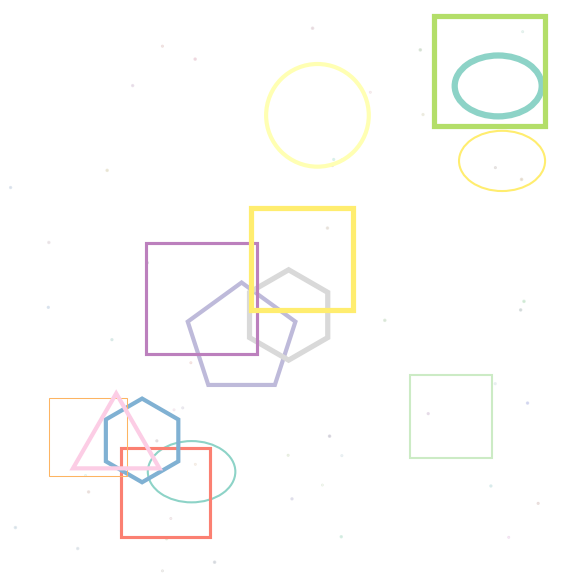[{"shape": "oval", "thickness": 1, "radius": 0.38, "center": [0.332, 0.182]}, {"shape": "oval", "thickness": 3, "radius": 0.38, "center": [0.863, 0.85]}, {"shape": "circle", "thickness": 2, "radius": 0.44, "center": [0.55, 0.799]}, {"shape": "pentagon", "thickness": 2, "radius": 0.49, "center": [0.418, 0.412]}, {"shape": "square", "thickness": 1.5, "radius": 0.38, "center": [0.286, 0.146]}, {"shape": "hexagon", "thickness": 2, "radius": 0.36, "center": [0.246, 0.237]}, {"shape": "square", "thickness": 0.5, "radius": 0.34, "center": [0.152, 0.243]}, {"shape": "square", "thickness": 2.5, "radius": 0.48, "center": [0.848, 0.876]}, {"shape": "triangle", "thickness": 2, "radius": 0.43, "center": [0.201, 0.231]}, {"shape": "hexagon", "thickness": 2.5, "radius": 0.39, "center": [0.5, 0.454]}, {"shape": "square", "thickness": 1.5, "radius": 0.48, "center": [0.349, 0.483]}, {"shape": "square", "thickness": 1, "radius": 0.36, "center": [0.781, 0.278]}, {"shape": "square", "thickness": 2.5, "radius": 0.44, "center": [0.522, 0.55]}, {"shape": "oval", "thickness": 1, "radius": 0.37, "center": [0.869, 0.72]}]